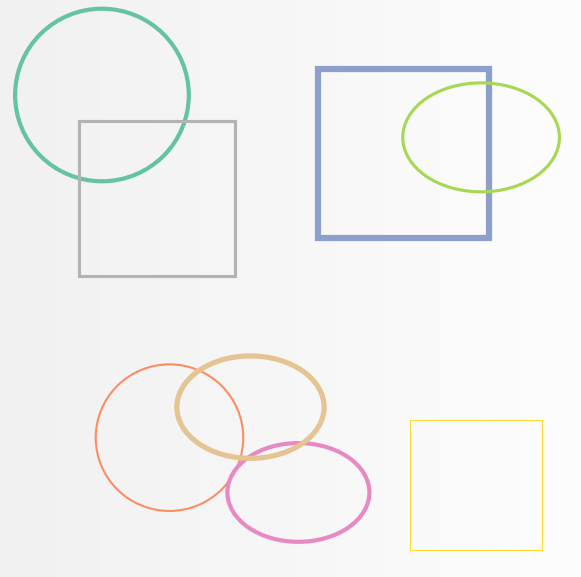[{"shape": "circle", "thickness": 2, "radius": 0.75, "center": [0.175, 0.835]}, {"shape": "circle", "thickness": 1, "radius": 0.63, "center": [0.292, 0.241]}, {"shape": "square", "thickness": 3, "radius": 0.73, "center": [0.694, 0.733]}, {"shape": "oval", "thickness": 2, "radius": 0.61, "center": [0.513, 0.146]}, {"shape": "oval", "thickness": 1.5, "radius": 0.67, "center": [0.828, 0.761]}, {"shape": "square", "thickness": 0.5, "radius": 0.57, "center": [0.819, 0.159]}, {"shape": "oval", "thickness": 2.5, "radius": 0.63, "center": [0.431, 0.294]}, {"shape": "square", "thickness": 1.5, "radius": 0.67, "center": [0.27, 0.655]}]